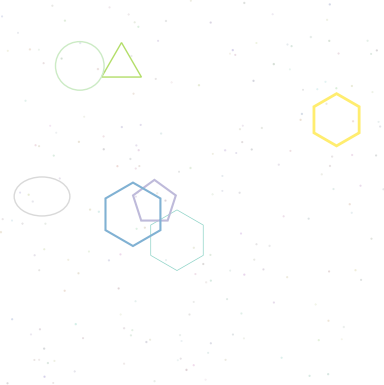[{"shape": "hexagon", "thickness": 0.5, "radius": 0.39, "center": [0.46, 0.376]}, {"shape": "pentagon", "thickness": 1.5, "radius": 0.29, "center": [0.401, 0.474]}, {"shape": "hexagon", "thickness": 1.5, "radius": 0.41, "center": [0.345, 0.443]}, {"shape": "triangle", "thickness": 1, "radius": 0.3, "center": [0.316, 0.83]}, {"shape": "oval", "thickness": 1, "radius": 0.36, "center": [0.109, 0.49]}, {"shape": "circle", "thickness": 1, "radius": 0.32, "center": [0.207, 0.829]}, {"shape": "hexagon", "thickness": 2, "radius": 0.34, "center": [0.874, 0.689]}]